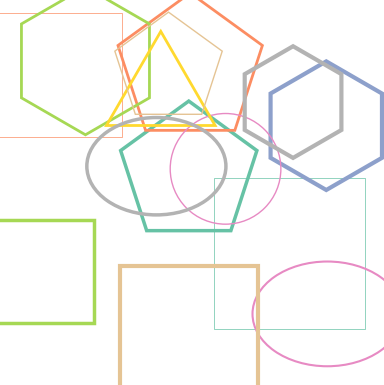[{"shape": "pentagon", "thickness": 2.5, "radius": 0.93, "center": [0.49, 0.551]}, {"shape": "square", "thickness": 0.5, "radius": 0.98, "center": [0.751, 0.343]}, {"shape": "square", "thickness": 0.5, "radius": 0.8, "center": [0.156, 0.805]}, {"shape": "pentagon", "thickness": 2, "radius": 0.99, "center": [0.494, 0.821]}, {"shape": "hexagon", "thickness": 3, "radius": 0.84, "center": [0.847, 0.674]}, {"shape": "circle", "thickness": 1, "radius": 0.72, "center": [0.586, 0.561]}, {"shape": "oval", "thickness": 1.5, "radius": 0.97, "center": [0.85, 0.185]}, {"shape": "hexagon", "thickness": 2, "radius": 0.96, "center": [0.222, 0.842]}, {"shape": "square", "thickness": 2.5, "radius": 0.67, "center": [0.111, 0.295]}, {"shape": "triangle", "thickness": 2, "radius": 0.81, "center": [0.418, 0.755]}, {"shape": "pentagon", "thickness": 1, "radius": 0.73, "center": [0.438, 0.822]}, {"shape": "square", "thickness": 3, "radius": 0.9, "center": [0.491, 0.13]}, {"shape": "hexagon", "thickness": 3, "radius": 0.73, "center": [0.761, 0.735]}, {"shape": "oval", "thickness": 2.5, "radius": 0.9, "center": [0.406, 0.568]}]